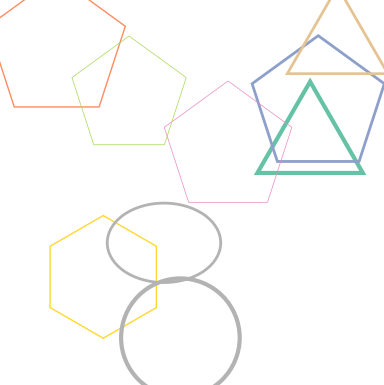[{"shape": "triangle", "thickness": 3, "radius": 0.79, "center": [0.805, 0.63]}, {"shape": "pentagon", "thickness": 1, "radius": 0.94, "center": [0.147, 0.874]}, {"shape": "pentagon", "thickness": 2, "radius": 0.9, "center": [0.827, 0.727]}, {"shape": "pentagon", "thickness": 0.5, "radius": 0.87, "center": [0.592, 0.615]}, {"shape": "pentagon", "thickness": 0.5, "radius": 0.78, "center": [0.335, 0.75]}, {"shape": "hexagon", "thickness": 1, "radius": 0.8, "center": [0.268, 0.281]}, {"shape": "triangle", "thickness": 2, "radius": 0.75, "center": [0.877, 0.884]}, {"shape": "oval", "thickness": 2, "radius": 0.74, "center": [0.426, 0.369]}, {"shape": "circle", "thickness": 3, "radius": 0.77, "center": [0.469, 0.123]}]